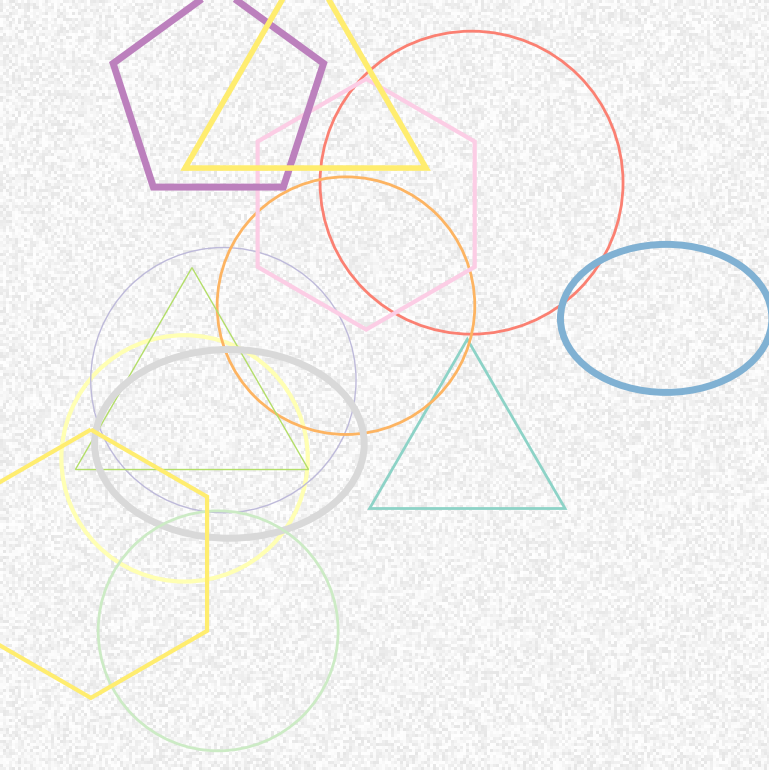[{"shape": "triangle", "thickness": 1, "radius": 0.73, "center": [0.607, 0.413]}, {"shape": "circle", "thickness": 1.5, "radius": 0.8, "center": [0.24, 0.405]}, {"shape": "circle", "thickness": 0.5, "radius": 0.86, "center": [0.29, 0.506]}, {"shape": "circle", "thickness": 1, "radius": 0.98, "center": [0.612, 0.763]}, {"shape": "oval", "thickness": 2.5, "radius": 0.69, "center": [0.865, 0.587]}, {"shape": "circle", "thickness": 1, "radius": 0.84, "center": [0.449, 0.603]}, {"shape": "triangle", "thickness": 0.5, "radius": 0.87, "center": [0.249, 0.478]}, {"shape": "hexagon", "thickness": 1.5, "radius": 0.81, "center": [0.476, 0.735]}, {"shape": "oval", "thickness": 2.5, "radius": 0.88, "center": [0.298, 0.424]}, {"shape": "pentagon", "thickness": 2.5, "radius": 0.72, "center": [0.284, 0.873]}, {"shape": "circle", "thickness": 1, "radius": 0.78, "center": [0.283, 0.181]}, {"shape": "triangle", "thickness": 2, "radius": 0.9, "center": [0.397, 0.872]}, {"shape": "hexagon", "thickness": 1.5, "radius": 0.87, "center": [0.118, 0.268]}]